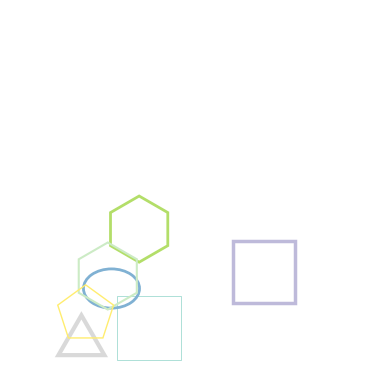[{"shape": "square", "thickness": 0.5, "radius": 0.41, "center": [0.387, 0.148]}, {"shape": "square", "thickness": 2.5, "radius": 0.4, "center": [0.685, 0.294]}, {"shape": "oval", "thickness": 2, "radius": 0.36, "center": [0.29, 0.251]}, {"shape": "hexagon", "thickness": 2, "radius": 0.43, "center": [0.361, 0.405]}, {"shape": "triangle", "thickness": 3, "radius": 0.34, "center": [0.211, 0.112]}, {"shape": "hexagon", "thickness": 1.5, "radius": 0.44, "center": [0.28, 0.283]}, {"shape": "pentagon", "thickness": 1, "radius": 0.38, "center": [0.222, 0.184]}]